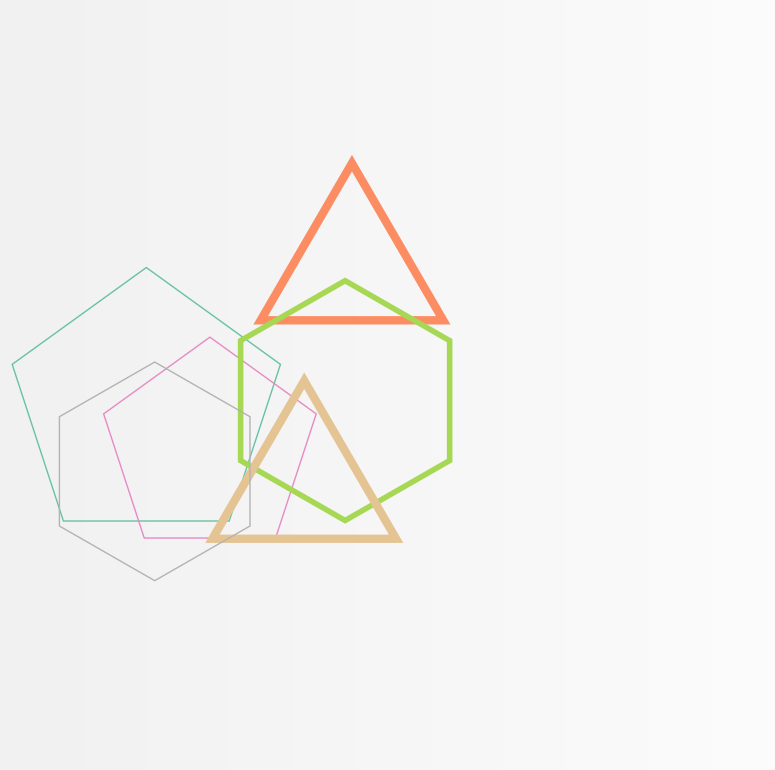[{"shape": "pentagon", "thickness": 0.5, "radius": 0.91, "center": [0.189, 0.471]}, {"shape": "triangle", "thickness": 3, "radius": 0.68, "center": [0.454, 0.652]}, {"shape": "pentagon", "thickness": 0.5, "radius": 0.72, "center": [0.271, 0.418]}, {"shape": "hexagon", "thickness": 2, "radius": 0.78, "center": [0.445, 0.48]}, {"shape": "triangle", "thickness": 3, "radius": 0.68, "center": [0.393, 0.369]}, {"shape": "hexagon", "thickness": 0.5, "radius": 0.71, "center": [0.2, 0.388]}]